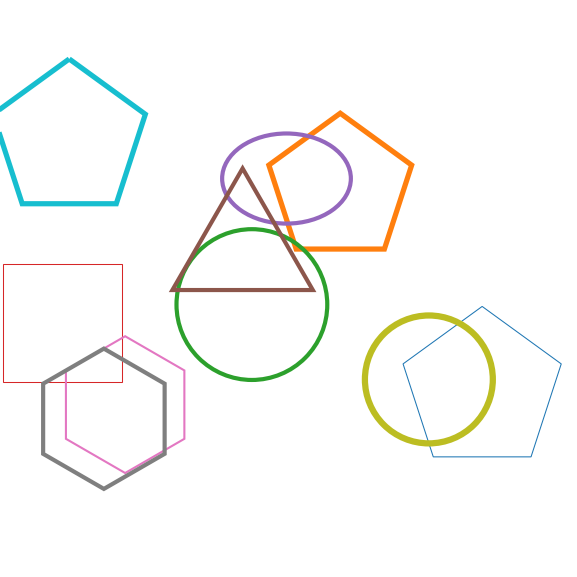[{"shape": "pentagon", "thickness": 0.5, "radius": 0.72, "center": [0.835, 0.325]}, {"shape": "pentagon", "thickness": 2.5, "radius": 0.65, "center": [0.589, 0.673]}, {"shape": "circle", "thickness": 2, "radius": 0.65, "center": [0.436, 0.472]}, {"shape": "square", "thickness": 0.5, "radius": 0.51, "center": [0.108, 0.44]}, {"shape": "oval", "thickness": 2, "radius": 0.56, "center": [0.496, 0.69]}, {"shape": "triangle", "thickness": 2, "radius": 0.7, "center": [0.42, 0.567]}, {"shape": "hexagon", "thickness": 1, "radius": 0.59, "center": [0.217, 0.298]}, {"shape": "hexagon", "thickness": 2, "radius": 0.61, "center": [0.18, 0.274]}, {"shape": "circle", "thickness": 3, "radius": 0.55, "center": [0.743, 0.342]}, {"shape": "pentagon", "thickness": 2.5, "radius": 0.69, "center": [0.12, 0.758]}]